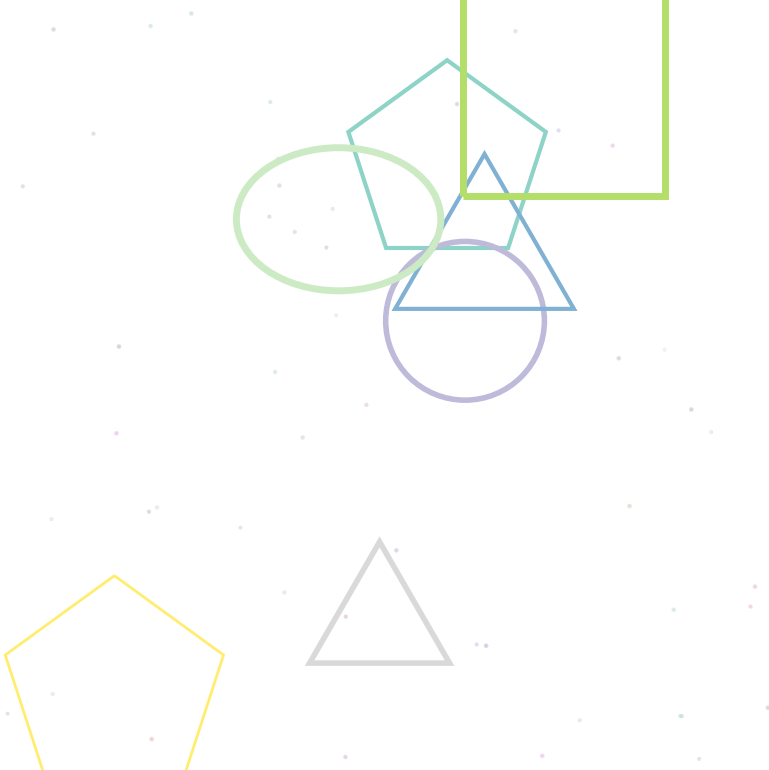[{"shape": "pentagon", "thickness": 1.5, "radius": 0.67, "center": [0.581, 0.787]}, {"shape": "circle", "thickness": 2, "radius": 0.52, "center": [0.604, 0.583]}, {"shape": "triangle", "thickness": 1.5, "radius": 0.67, "center": [0.629, 0.666]}, {"shape": "square", "thickness": 2.5, "radius": 0.66, "center": [0.732, 0.877]}, {"shape": "triangle", "thickness": 2, "radius": 0.52, "center": [0.493, 0.191]}, {"shape": "oval", "thickness": 2.5, "radius": 0.66, "center": [0.44, 0.715]}, {"shape": "pentagon", "thickness": 1, "radius": 0.75, "center": [0.149, 0.103]}]